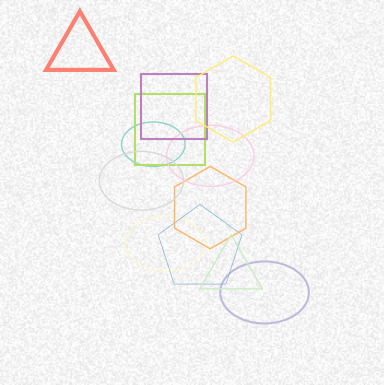[{"shape": "oval", "thickness": 1, "radius": 0.41, "center": [0.398, 0.625]}, {"shape": "oval", "thickness": 0.5, "radius": 0.52, "center": [0.428, 0.367]}, {"shape": "oval", "thickness": 1.5, "radius": 0.58, "center": [0.687, 0.24]}, {"shape": "triangle", "thickness": 3, "radius": 0.51, "center": [0.207, 0.869]}, {"shape": "pentagon", "thickness": 0.5, "radius": 0.57, "center": [0.52, 0.355]}, {"shape": "hexagon", "thickness": 1, "radius": 0.53, "center": [0.546, 0.461]}, {"shape": "square", "thickness": 1.5, "radius": 0.46, "center": [0.442, 0.664]}, {"shape": "oval", "thickness": 1, "radius": 0.57, "center": [0.546, 0.595]}, {"shape": "oval", "thickness": 1, "radius": 0.55, "center": [0.367, 0.531]}, {"shape": "square", "thickness": 1.5, "radius": 0.43, "center": [0.452, 0.724]}, {"shape": "triangle", "thickness": 1, "radius": 0.47, "center": [0.6, 0.297]}, {"shape": "hexagon", "thickness": 1, "radius": 0.56, "center": [0.606, 0.743]}]